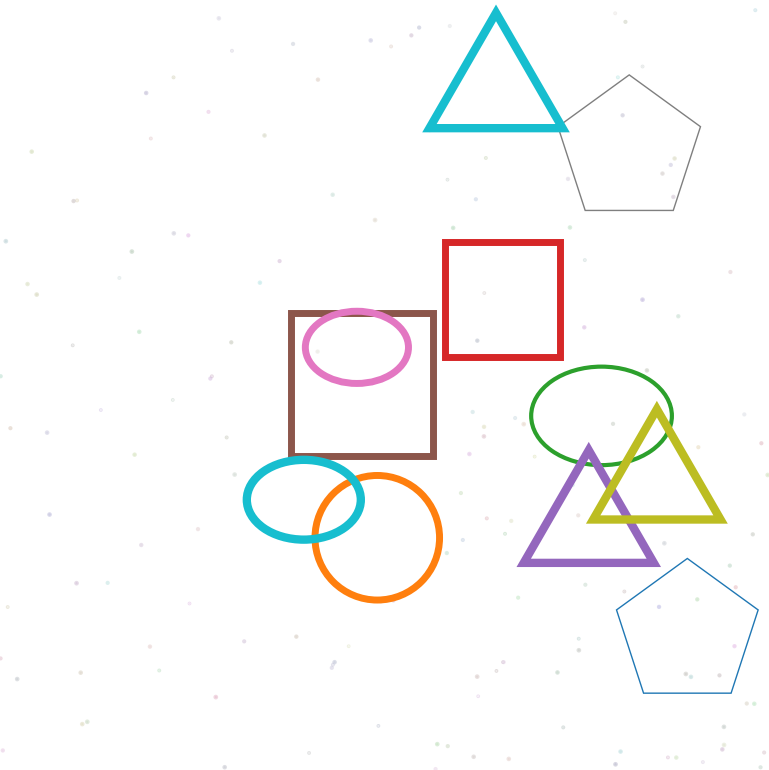[{"shape": "pentagon", "thickness": 0.5, "radius": 0.48, "center": [0.893, 0.178]}, {"shape": "circle", "thickness": 2.5, "radius": 0.4, "center": [0.49, 0.302]}, {"shape": "oval", "thickness": 1.5, "radius": 0.46, "center": [0.781, 0.46]}, {"shape": "square", "thickness": 2.5, "radius": 0.37, "center": [0.652, 0.611]}, {"shape": "triangle", "thickness": 3, "radius": 0.49, "center": [0.765, 0.318]}, {"shape": "square", "thickness": 2.5, "radius": 0.46, "center": [0.47, 0.501]}, {"shape": "oval", "thickness": 2.5, "radius": 0.33, "center": [0.464, 0.549]}, {"shape": "pentagon", "thickness": 0.5, "radius": 0.49, "center": [0.817, 0.805]}, {"shape": "triangle", "thickness": 3, "radius": 0.48, "center": [0.853, 0.373]}, {"shape": "triangle", "thickness": 3, "radius": 0.5, "center": [0.644, 0.883]}, {"shape": "oval", "thickness": 3, "radius": 0.37, "center": [0.395, 0.351]}]